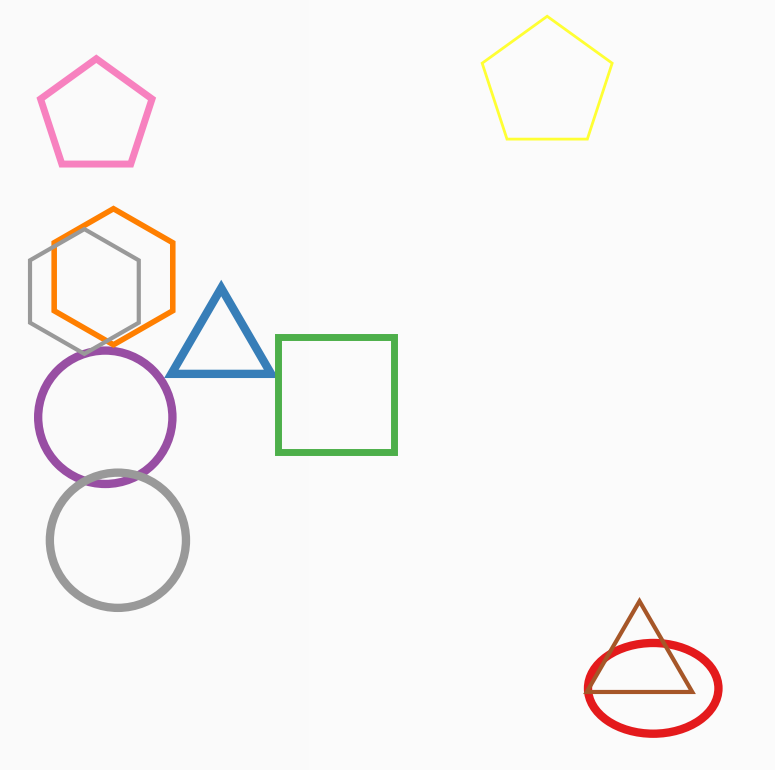[{"shape": "oval", "thickness": 3, "radius": 0.42, "center": [0.843, 0.106]}, {"shape": "triangle", "thickness": 3, "radius": 0.37, "center": [0.285, 0.552]}, {"shape": "square", "thickness": 2.5, "radius": 0.37, "center": [0.434, 0.488]}, {"shape": "circle", "thickness": 3, "radius": 0.43, "center": [0.136, 0.458]}, {"shape": "hexagon", "thickness": 2, "radius": 0.44, "center": [0.146, 0.641]}, {"shape": "pentagon", "thickness": 1, "radius": 0.44, "center": [0.706, 0.891]}, {"shape": "triangle", "thickness": 1.5, "radius": 0.39, "center": [0.825, 0.141]}, {"shape": "pentagon", "thickness": 2.5, "radius": 0.38, "center": [0.124, 0.848]}, {"shape": "circle", "thickness": 3, "radius": 0.44, "center": [0.152, 0.298]}, {"shape": "hexagon", "thickness": 1.5, "radius": 0.41, "center": [0.109, 0.621]}]